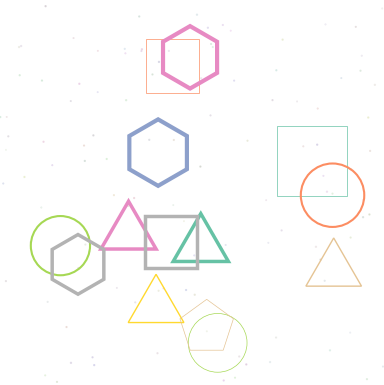[{"shape": "triangle", "thickness": 2.5, "radius": 0.41, "center": [0.522, 0.362]}, {"shape": "square", "thickness": 0.5, "radius": 0.45, "center": [0.81, 0.582]}, {"shape": "square", "thickness": 0.5, "radius": 0.34, "center": [0.449, 0.829]}, {"shape": "circle", "thickness": 1.5, "radius": 0.41, "center": [0.864, 0.493]}, {"shape": "hexagon", "thickness": 3, "radius": 0.43, "center": [0.411, 0.604]}, {"shape": "hexagon", "thickness": 3, "radius": 0.41, "center": [0.494, 0.851]}, {"shape": "triangle", "thickness": 2.5, "radius": 0.41, "center": [0.334, 0.395]}, {"shape": "circle", "thickness": 1.5, "radius": 0.38, "center": [0.157, 0.362]}, {"shape": "circle", "thickness": 0.5, "radius": 0.38, "center": [0.565, 0.11]}, {"shape": "triangle", "thickness": 1, "radius": 0.42, "center": [0.405, 0.204]}, {"shape": "triangle", "thickness": 1, "radius": 0.42, "center": [0.867, 0.298]}, {"shape": "pentagon", "thickness": 0.5, "radius": 0.37, "center": [0.537, 0.149]}, {"shape": "square", "thickness": 2.5, "radius": 0.34, "center": [0.444, 0.372]}, {"shape": "hexagon", "thickness": 2.5, "radius": 0.39, "center": [0.203, 0.313]}]